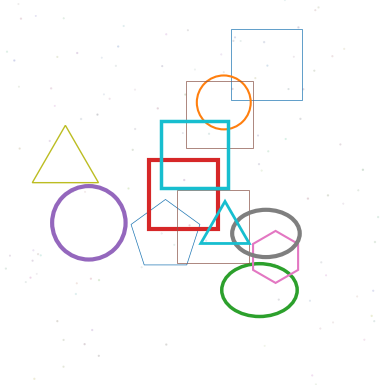[{"shape": "square", "thickness": 0.5, "radius": 0.46, "center": [0.692, 0.832]}, {"shape": "pentagon", "thickness": 0.5, "radius": 0.47, "center": [0.43, 0.388]}, {"shape": "circle", "thickness": 1.5, "radius": 0.35, "center": [0.581, 0.734]}, {"shape": "oval", "thickness": 2.5, "radius": 0.49, "center": [0.674, 0.246]}, {"shape": "square", "thickness": 3, "radius": 0.45, "center": [0.477, 0.495]}, {"shape": "circle", "thickness": 3, "radius": 0.48, "center": [0.231, 0.421]}, {"shape": "square", "thickness": 0.5, "radius": 0.43, "center": [0.57, 0.703]}, {"shape": "square", "thickness": 0.5, "radius": 0.47, "center": [0.553, 0.411]}, {"shape": "hexagon", "thickness": 1.5, "radius": 0.34, "center": [0.716, 0.333]}, {"shape": "oval", "thickness": 3, "radius": 0.44, "center": [0.691, 0.394]}, {"shape": "triangle", "thickness": 1, "radius": 0.5, "center": [0.17, 0.575]}, {"shape": "triangle", "thickness": 2, "radius": 0.36, "center": [0.584, 0.404]}, {"shape": "square", "thickness": 2.5, "radius": 0.44, "center": [0.505, 0.599]}]